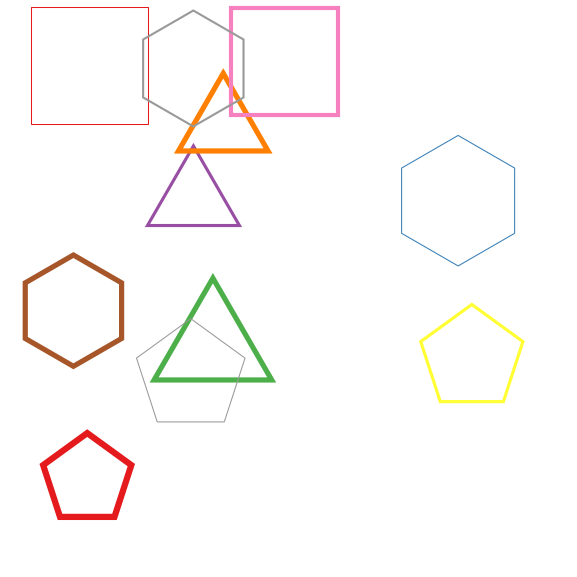[{"shape": "pentagon", "thickness": 3, "radius": 0.4, "center": [0.151, 0.169]}, {"shape": "square", "thickness": 0.5, "radius": 0.51, "center": [0.155, 0.885]}, {"shape": "hexagon", "thickness": 0.5, "radius": 0.56, "center": [0.793, 0.652]}, {"shape": "triangle", "thickness": 2.5, "radius": 0.59, "center": [0.369, 0.4]}, {"shape": "triangle", "thickness": 1.5, "radius": 0.46, "center": [0.335, 0.655]}, {"shape": "triangle", "thickness": 2.5, "radius": 0.45, "center": [0.387, 0.783]}, {"shape": "pentagon", "thickness": 1.5, "radius": 0.46, "center": [0.817, 0.379]}, {"shape": "hexagon", "thickness": 2.5, "radius": 0.48, "center": [0.127, 0.461]}, {"shape": "square", "thickness": 2, "radius": 0.47, "center": [0.492, 0.892]}, {"shape": "hexagon", "thickness": 1, "radius": 0.5, "center": [0.335, 0.881]}, {"shape": "pentagon", "thickness": 0.5, "radius": 0.49, "center": [0.33, 0.348]}]